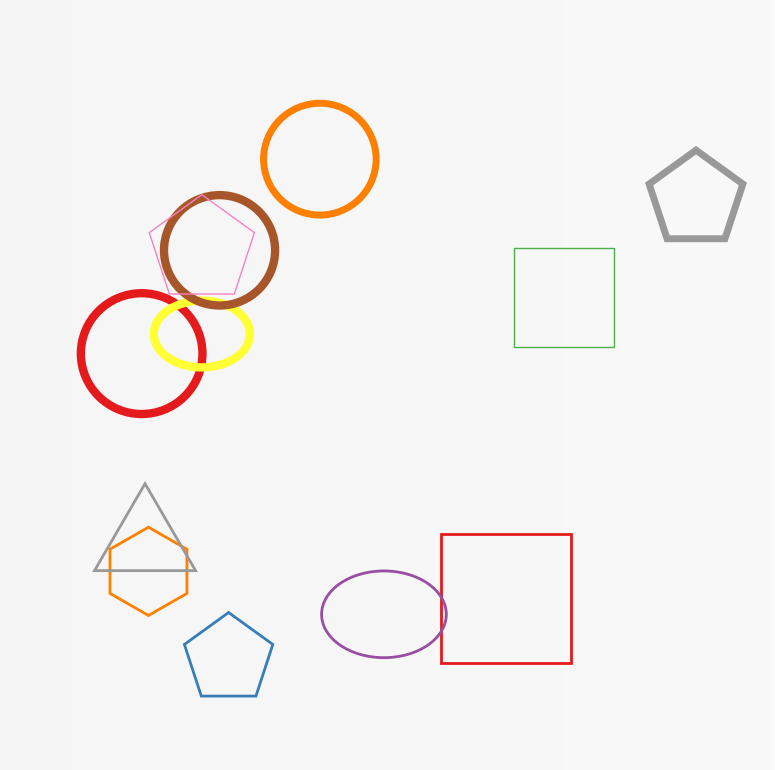[{"shape": "square", "thickness": 1, "radius": 0.42, "center": [0.653, 0.223]}, {"shape": "circle", "thickness": 3, "radius": 0.39, "center": [0.183, 0.541]}, {"shape": "pentagon", "thickness": 1, "radius": 0.3, "center": [0.295, 0.145]}, {"shape": "square", "thickness": 0.5, "radius": 0.32, "center": [0.728, 0.614]}, {"shape": "oval", "thickness": 1, "radius": 0.4, "center": [0.495, 0.202]}, {"shape": "hexagon", "thickness": 1, "radius": 0.29, "center": [0.192, 0.258]}, {"shape": "circle", "thickness": 2.5, "radius": 0.36, "center": [0.413, 0.793]}, {"shape": "oval", "thickness": 3, "radius": 0.31, "center": [0.26, 0.566]}, {"shape": "circle", "thickness": 3, "radius": 0.36, "center": [0.283, 0.675]}, {"shape": "pentagon", "thickness": 0.5, "radius": 0.36, "center": [0.26, 0.676]}, {"shape": "triangle", "thickness": 1, "radius": 0.38, "center": [0.187, 0.297]}, {"shape": "pentagon", "thickness": 2.5, "radius": 0.32, "center": [0.898, 0.741]}]